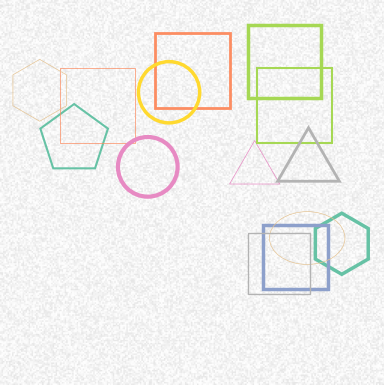[{"shape": "hexagon", "thickness": 2.5, "radius": 0.4, "center": [0.888, 0.367]}, {"shape": "pentagon", "thickness": 1.5, "radius": 0.46, "center": [0.193, 0.637]}, {"shape": "square", "thickness": 2, "radius": 0.49, "center": [0.5, 0.816]}, {"shape": "square", "thickness": 0.5, "radius": 0.49, "center": [0.252, 0.725]}, {"shape": "square", "thickness": 2.5, "radius": 0.42, "center": [0.768, 0.333]}, {"shape": "circle", "thickness": 3, "radius": 0.39, "center": [0.384, 0.567]}, {"shape": "triangle", "thickness": 0.5, "radius": 0.38, "center": [0.661, 0.56]}, {"shape": "square", "thickness": 1.5, "radius": 0.49, "center": [0.764, 0.725]}, {"shape": "square", "thickness": 2.5, "radius": 0.48, "center": [0.739, 0.841]}, {"shape": "circle", "thickness": 2.5, "radius": 0.4, "center": [0.439, 0.76]}, {"shape": "oval", "thickness": 0.5, "radius": 0.49, "center": [0.798, 0.382]}, {"shape": "hexagon", "thickness": 0.5, "radius": 0.4, "center": [0.103, 0.765]}, {"shape": "triangle", "thickness": 2, "radius": 0.46, "center": [0.801, 0.576]}, {"shape": "square", "thickness": 1, "radius": 0.4, "center": [0.725, 0.315]}]